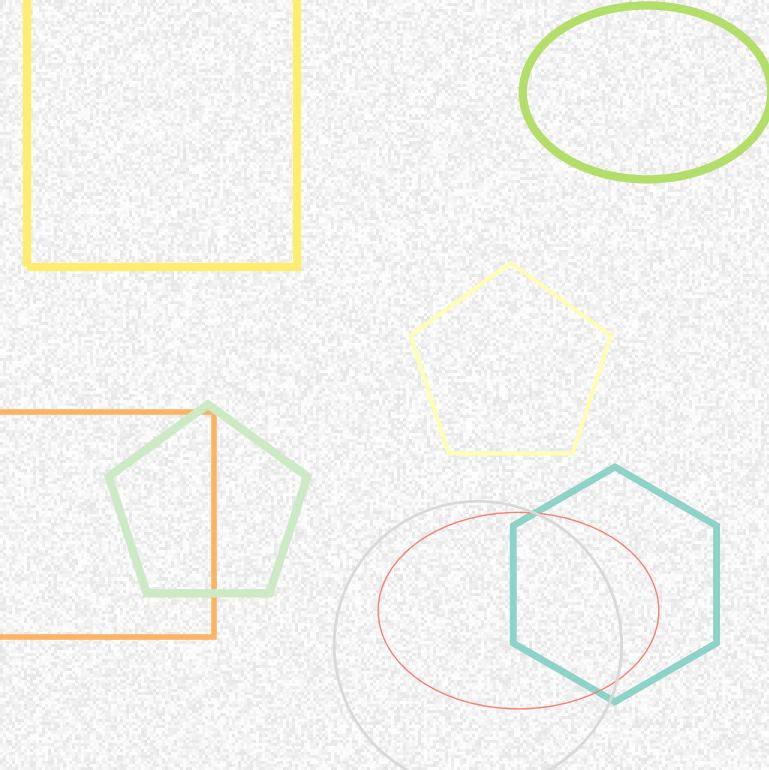[{"shape": "hexagon", "thickness": 2.5, "radius": 0.76, "center": [0.799, 0.241]}, {"shape": "pentagon", "thickness": 1.5, "radius": 0.68, "center": [0.663, 0.522]}, {"shape": "oval", "thickness": 0.5, "radius": 0.91, "center": [0.673, 0.207]}, {"shape": "square", "thickness": 2, "radius": 0.73, "center": [0.132, 0.319]}, {"shape": "oval", "thickness": 3, "radius": 0.81, "center": [0.84, 0.88]}, {"shape": "circle", "thickness": 1, "radius": 0.93, "center": [0.621, 0.162]}, {"shape": "pentagon", "thickness": 3, "radius": 0.68, "center": [0.27, 0.339]}, {"shape": "square", "thickness": 3, "radius": 0.87, "center": [0.21, 0.828]}]